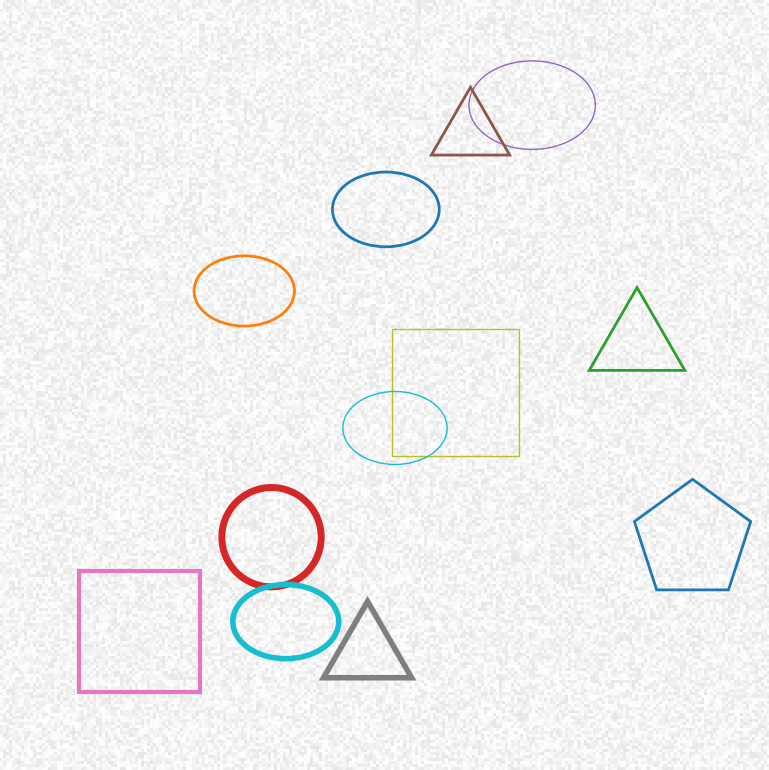[{"shape": "pentagon", "thickness": 1, "radius": 0.4, "center": [0.899, 0.298]}, {"shape": "oval", "thickness": 1, "radius": 0.35, "center": [0.501, 0.728]}, {"shape": "oval", "thickness": 1, "radius": 0.33, "center": [0.317, 0.622]}, {"shape": "triangle", "thickness": 1, "radius": 0.36, "center": [0.827, 0.555]}, {"shape": "circle", "thickness": 2.5, "radius": 0.32, "center": [0.353, 0.302]}, {"shape": "oval", "thickness": 0.5, "radius": 0.41, "center": [0.691, 0.863]}, {"shape": "triangle", "thickness": 1, "radius": 0.29, "center": [0.611, 0.828]}, {"shape": "square", "thickness": 1.5, "radius": 0.39, "center": [0.181, 0.18]}, {"shape": "triangle", "thickness": 2, "radius": 0.33, "center": [0.477, 0.153]}, {"shape": "square", "thickness": 0.5, "radius": 0.41, "center": [0.591, 0.49]}, {"shape": "oval", "thickness": 0.5, "radius": 0.34, "center": [0.513, 0.444]}, {"shape": "oval", "thickness": 2, "radius": 0.34, "center": [0.371, 0.193]}]